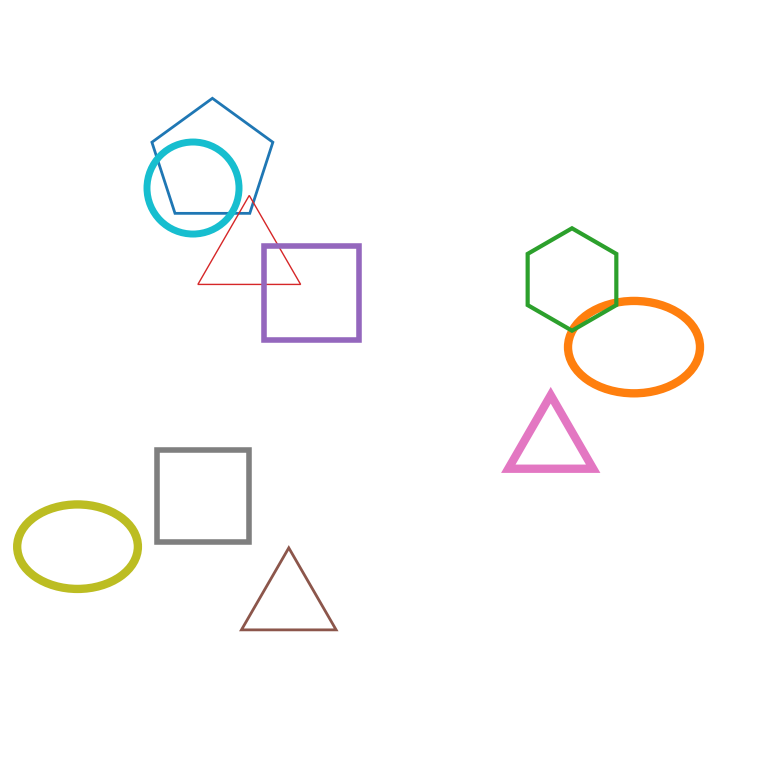[{"shape": "pentagon", "thickness": 1, "radius": 0.41, "center": [0.276, 0.79]}, {"shape": "oval", "thickness": 3, "radius": 0.43, "center": [0.823, 0.549]}, {"shape": "hexagon", "thickness": 1.5, "radius": 0.33, "center": [0.743, 0.637]}, {"shape": "triangle", "thickness": 0.5, "radius": 0.39, "center": [0.324, 0.669]}, {"shape": "square", "thickness": 2, "radius": 0.31, "center": [0.404, 0.62]}, {"shape": "triangle", "thickness": 1, "radius": 0.35, "center": [0.375, 0.217]}, {"shape": "triangle", "thickness": 3, "radius": 0.32, "center": [0.715, 0.423]}, {"shape": "square", "thickness": 2, "radius": 0.3, "center": [0.264, 0.356]}, {"shape": "oval", "thickness": 3, "radius": 0.39, "center": [0.101, 0.29]}, {"shape": "circle", "thickness": 2.5, "radius": 0.3, "center": [0.251, 0.756]}]